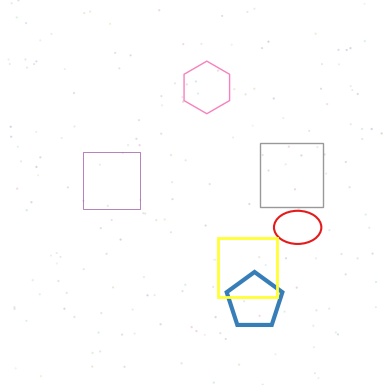[{"shape": "oval", "thickness": 1.5, "radius": 0.31, "center": [0.773, 0.409]}, {"shape": "pentagon", "thickness": 3, "radius": 0.38, "center": [0.661, 0.218]}, {"shape": "square", "thickness": 0.5, "radius": 0.37, "center": [0.29, 0.53]}, {"shape": "square", "thickness": 2, "radius": 0.38, "center": [0.643, 0.305]}, {"shape": "hexagon", "thickness": 1, "radius": 0.34, "center": [0.537, 0.773]}, {"shape": "square", "thickness": 1, "radius": 0.41, "center": [0.757, 0.545]}]